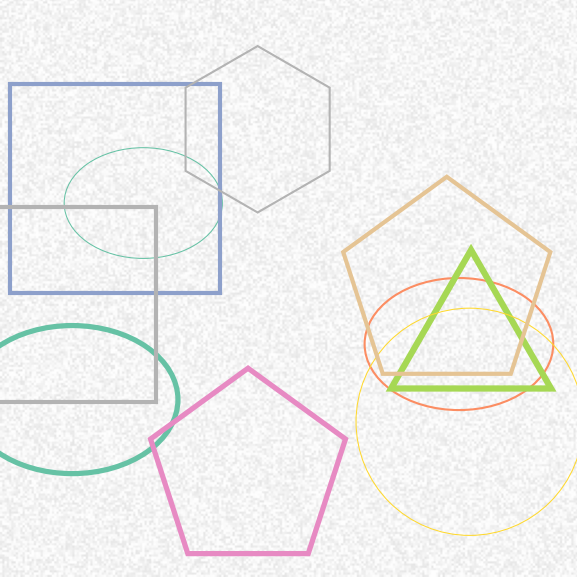[{"shape": "oval", "thickness": 2.5, "radius": 0.92, "center": [0.125, 0.307]}, {"shape": "oval", "thickness": 0.5, "radius": 0.68, "center": [0.248, 0.648]}, {"shape": "oval", "thickness": 1, "radius": 0.82, "center": [0.795, 0.403]}, {"shape": "square", "thickness": 2, "radius": 0.91, "center": [0.199, 0.673]}, {"shape": "pentagon", "thickness": 2.5, "radius": 0.89, "center": [0.429, 0.184]}, {"shape": "triangle", "thickness": 3, "radius": 0.8, "center": [0.816, 0.406]}, {"shape": "circle", "thickness": 0.5, "radius": 0.98, "center": [0.813, 0.269]}, {"shape": "pentagon", "thickness": 2, "radius": 0.94, "center": [0.774, 0.504]}, {"shape": "square", "thickness": 2, "radius": 0.85, "center": [0.101, 0.471]}, {"shape": "hexagon", "thickness": 1, "radius": 0.72, "center": [0.446, 0.775]}]